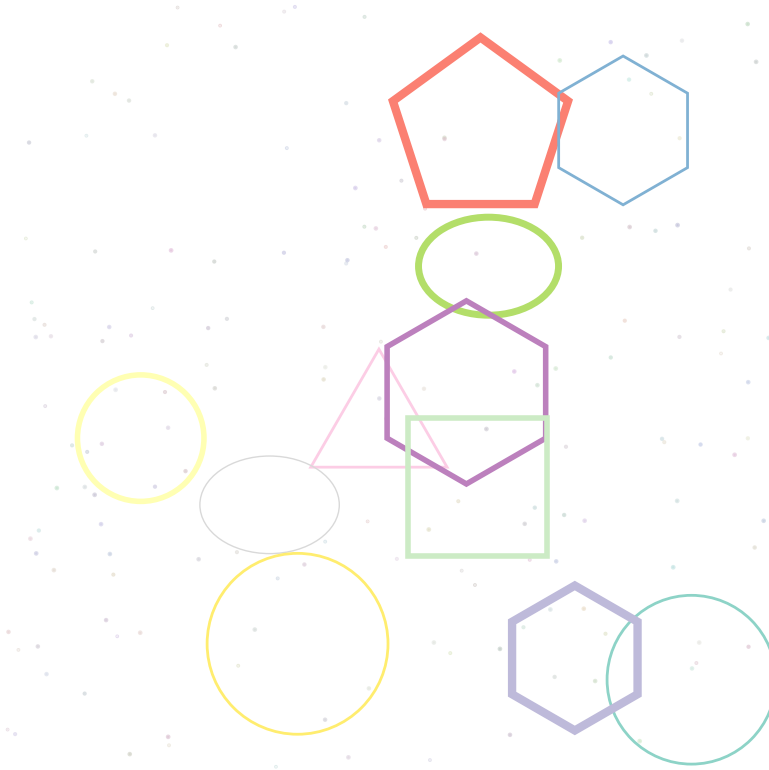[{"shape": "circle", "thickness": 1, "radius": 0.55, "center": [0.898, 0.117]}, {"shape": "circle", "thickness": 2, "radius": 0.41, "center": [0.183, 0.431]}, {"shape": "hexagon", "thickness": 3, "radius": 0.47, "center": [0.747, 0.145]}, {"shape": "pentagon", "thickness": 3, "radius": 0.6, "center": [0.624, 0.832]}, {"shape": "hexagon", "thickness": 1, "radius": 0.48, "center": [0.809, 0.831]}, {"shape": "oval", "thickness": 2.5, "radius": 0.45, "center": [0.634, 0.654]}, {"shape": "triangle", "thickness": 1, "radius": 0.51, "center": [0.492, 0.444]}, {"shape": "oval", "thickness": 0.5, "radius": 0.45, "center": [0.35, 0.344]}, {"shape": "hexagon", "thickness": 2, "radius": 0.59, "center": [0.606, 0.49]}, {"shape": "square", "thickness": 2, "radius": 0.45, "center": [0.62, 0.367]}, {"shape": "circle", "thickness": 1, "radius": 0.59, "center": [0.386, 0.164]}]